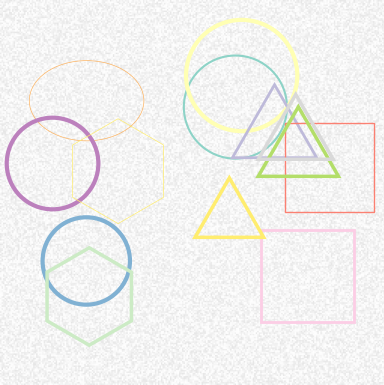[{"shape": "circle", "thickness": 1.5, "radius": 0.67, "center": [0.611, 0.722]}, {"shape": "circle", "thickness": 3, "radius": 0.72, "center": [0.628, 0.804]}, {"shape": "triangle", "thickness": 2, "radius": 0.63, "center": [0.713, 0.654]}, {"shape": "square", "thickness": 1, "radius": 0.57, "center": [0.856, 0.565]}, {"shape": "circle", "thickness": 3, "radius": 0.57, "center": [0.224, 0.322]}, {"shape": "oval", "thickness": 0.5, "radius": 0.74, "center": [0.225, 0.738]}, {"shape": "triangle", "thickness": 2.5, "radius": 0.6, "center": [0.775, 0.602]}, {"shape": "square", "thickness": 2, "radius": 0.6, "center": [0.799, 0.283]}, {"shape": "triangle", "thickness": 2.5, "radius": 0.56, "center": [0.768, 0.642]}, {"shape": "circle", "thickness": 3, "radius": 0.59, "center": [0.136, 0.575]}, {"shape": "hexagon", "thickness": 2.5, "radius": 0.63, "center": [0.232, 0.23]}, {"shape": "triangle", "thickness": 2.5, "radius": 0.51, "center": [0.596, 0.435]}, {"shape": "hexagon", "thickness": 0.5, "radius": 0.68, "center": [0.307, 0.555]}]